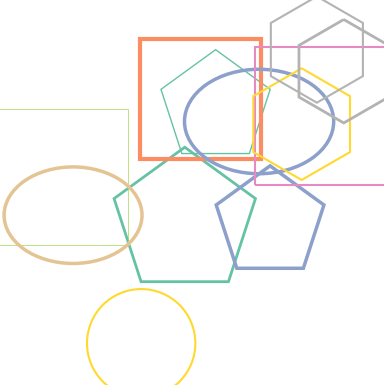[{"shape": "pentagon", "thickness": 1, "radius": 0.75, "center": [0.56, 0.722]}, {"shape": "pentagon", "thickness": 2, "radius": 0.97, "center": [0.48, 0.425]}, {"shape": "square", "thickness": 3, "radius": 0.78, "center": [0.521, 0.743]}, {"shape": "oval", "thickness": 2.5, "radius": 0.97, "center": [0.673, 0.684]}, {"shape": "pentagon", "thickness": 2.5, "radius": 0.74, "center": [0.701, 0.422]}, {"shape": "square", "thickness": 1.5, "radius": 0.9, "center": [0.841, 0.698]}, {"shape": "square", "thickness": 0.5, "radius": 0.89, "center": [0.156, 0.54]}, {"shape": "circle", "thickness": 1.5, "radius": 0.7, "center": [0.367, 0.108]}, {"shape": "hexagon", "thickness": 1.5, "radius": 0.73, "center": [0.784, 0.678]}, {"shape": "oval", "thickness": 2.5, "radius": 0.9, "center": [0.19, 0.441]}, {"shape": "hexagon", "thickness": 2, "radius": 0.67, "center": [0.893, 0.815]}, {"shape": "hexagon", "thickness": 1.5, "radius": 0.69, "center": [0.823, 0.871]}]